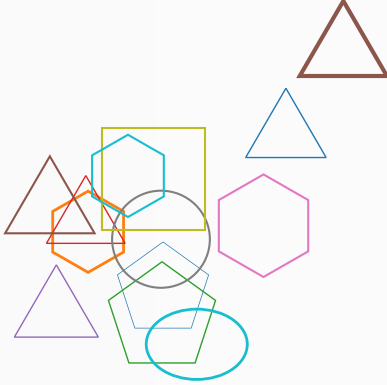[{"shape": "pentagon", "thickness": 0.5, "radius": 0.62, "center": [0.421, 0.248]}, {"shape": "triangle", "thickness": 1, "radius": 0.6, "center": [0.738, 0.651]}, {"shape": "hexagon", "thickness": 2, "radius": 0.53, "center": [0.227, 0.398]}, {"shape": "pentagon", "thickness": 1, "radius": 0.73, "center": [0.418, 0.175]}, {"shape": "triangle", "thickness": 1, "radius": 0.59, "center": [0.221, 0.427]}, {"shape": "triangle", "thickness": 1, "radius": 0.63, "center": [0.145, 0.187]}, {"shape": "triangle", "thickness": 1.5, "radius": 0.67, "center": [0.129, 0.461]}, {"shape": "triangle", "thickness": 3, "radius": 0.65, "center": [0.886, 0.868]}, {"shape": "hexagon", "thickness": 1.5, "radius": 0.67, "center": [0.68, 0.414]}, {"shape": "circle", "thickness": 1.5, "radius": 0.63, "center": [0.415, 0.379]}, {"shape": "square", "thickness": 1.5, "radius": 0.66, "center": [0.395, 0.535]}, {"shape": "oval", "thickness": 2, "radius": 0.65, "center": [0.508, 0.106]}, {"shape": "hexagon", "thickness": 1.5, "radius": 0.53, "center": [0.33, 0.543]}]